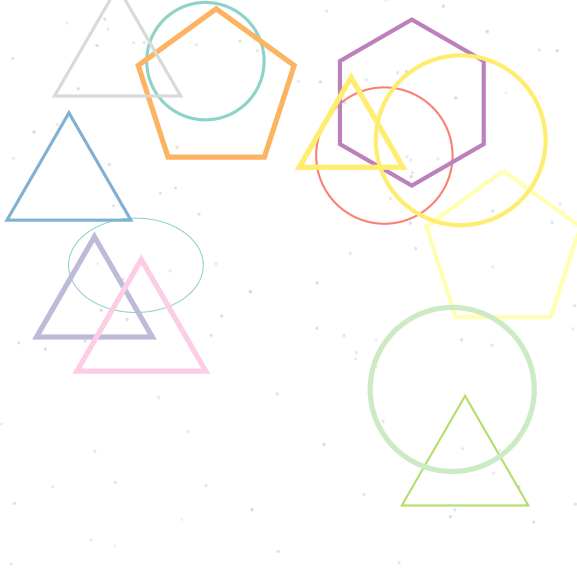[{"shape": "oval", "thickness": 0.5, "radius": 0.58, "center": [0.235, 0.54]}, {"shape": "circle", "thickness": 1.5, "radius": 0.51, "center": [0.356, 0.893]}, {"shape": "pentagon", "thickness": 2, "radius": 0.7, "center": [0.871, 0.563]}, {"shape": "triangle", "thickness": 2.5, "radius": 0.58, "center": [0.164, 0.473]}, {"shape": "circle", "thickness": 1, "radius": 0.59, "center": [0.666, 0.73]}, {"shape": "triangle", "thickness": 1.5, "radius": 0.62, "center": [0.119, 0.68]}, {"shape": "pentagon", "thickness": 2.5, "radius": 0.71, "center": [0.374, 0.842]}, {"shape": "triangle", "thickness": 1, "radius": 0.63, "center": [0.805, 0.187]}, {"shape": "triangle", "thickness": 2.5, "radius": 0.64, "center": [0.245, 0.421]}, {"shape": "triangle", "thickness": 1.5, "radius": 0.63, "center": [0.204, 0.896]}, {"shape": "hexagon", "thickness": 2, "radius": 0.72, "center": [0.713, 0.822]}, {"shape": "circle", "thickness": 2.5, "radius": 0.71, "center": [0.783, 0.325]}, {"shape": "triangle", "thickness": 2.5, "radius": 0.52, "center": [0.608, 0.761]}, {"shape": "circle", "thickness": 2, "radius": 0.74, "center": [0.798, 0.756]}]